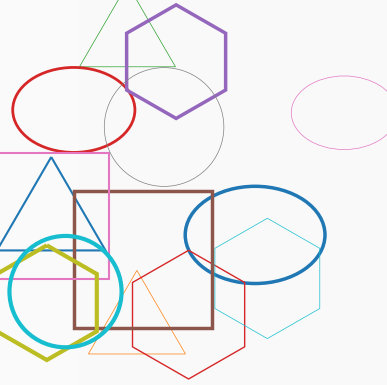[{"shape": "triangle", "thickness": 1.5, "radius": 0.81, "center": [0.132, 0.43]}, {"shape": "oval", "thickness": 2.5, "radius": 0.9, "center": [0.658, 0.39]}, {"shape": "triangle", "thickness": 0.5, "radius": 0.72, "center": [0.353, 0.153]}, {"shape": "triangle", "thickness": 0.5, "radius": 0.72, "center": [0.329, 0.898]}, {"shape": "hexagon", "thickness": 1, "radius": 0.84, "center": [0.487, 0.183]}, {"shape": "oval", "thickness": 2, "radius": 0.79, "center": [0.191, 0.714]}, {"shape": "hexagon", "thickness": 2.5, "radius": 0.74, "center": [0.455, 0.84]}, {"shape": "square", "thickness": 2.5, "radius": 0.89, "center": [0.369, 0.325]}, {"shape": "oval", "thickness": 0.5, "radius": 0.68, "center": [0.888, 0.707]}, {"shape": "square", "thickness": 1.5, "radius": 0.82, "center": [0.119, 0.438]}, {"shape": "circle", "thickness": 0.5, "radius": 0.77, "center": [0.423, 0.67]}, {"shape": "hexagon", "thickness": 3, "radius": 0.74, "center": [0.121, 0.214]}, {"shape": "circle", "thickness": 3, "radius": 0.72, "center": [0.169, 0.243]}, {"shape": "hexagon", "thickness": 0.5, "radius": 0.78, "center": [0.69, 0.277]}]